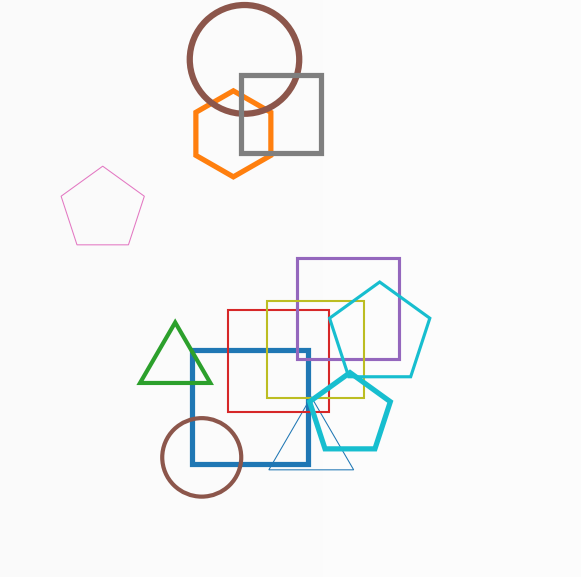[{"shape": "triangle", "thickness": 0.5, "radius": 0.42, "center": [0.535, 0.228]}, {"shape": "square", "thickness": 2.5, "radius": 0.5, "center": [0.43, 0.294]}, {"shape": "hexagon", "thickness": 2.5, "radius": 0.37, "center": [0.401, 0.767]}, {"shape": "triangle", "thickness": 2, "radius": 0.35, "center": [0.301, 0.371]}, {"shape": "square", "thickness": 1, "radius": 0.44, "center": [0.479, 0.374]}, {"shape": "square", "thickness": 1.5, "radius": 0.44, "center": [0.599, 0.465]}, {"shape": "circle", "thickness": 2, "radius": 0.34, "center": [0.347, 0.207]}, {"shape": "circle", "thickness": 3, "radius": 0.47, "center": [0.421, 0.896]}, {"shape": "pentagon", "thickness": 0.5, "radius": 0.38, "center": [0.177, 0.636]}, {"shape": "square", "thickness": 2.5, "radius": 0.34, "center": [0.483, 0.802]}, {"shape": "square", "thickness": 1, "radius": 0.42, "center": [0.542, 0.394]}, {"shape": "pentagon", "thickness": 2.5, "radius": 0.37, "center": [0.602, 0.281]}, {"shape": "pentagon", "thickness": 1.5, "radius": 0.45, "center": [0.653, 0.42]}]